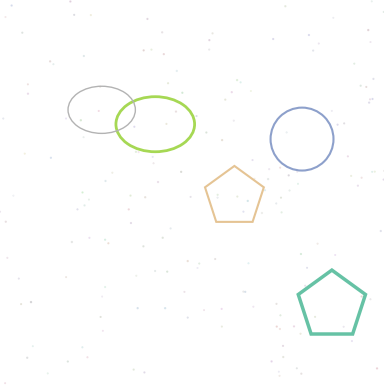[{"shape": "pentagon", "thickness": 2.5, "radius": 0.46, "center": [0.862, 0.207]}, {"shape": "circle", "thickness": 1.5, "radius": 0.41, "center": [0.784, 0.639]}, {"shape": "oval", "thickness": 2, "radius": 0.51, "center": [0.403, 0.677]}, {"shape": "pentagon", "thickness": 1.5, "radius": 0.4, "center": [0.609, 0.489]}, {"shape": "oval", "thickness": 1, "radius": 0.44, "center": [0.264, 0.715]}]